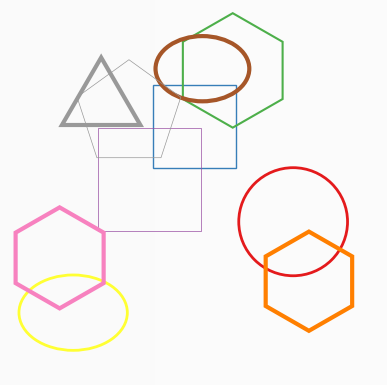[{"shape": "circle", "thickness": 2, "radius": 0.7, "center": [0.757, 0.424]}, {"shape": "square", "thickness": 1, "radius": 0.53, "center": [0.502, 0.672]}, {"shape": "hexagon", "thickness": 1.5, "radius": 0.74, "center": [0.601, 0.817]}, {"shape": "square", "thickness": 0.5, "radius": 0.67, "center": [0.386, 0.534]}, {"shape": "hexagon", "thickness": 3, "radius": 0.64, "center": [0.797, 0.27]}, {"shape": "oval", "thickness": 2, "radius": 0.7, "center": [0.189, 0.188]}, {"shape": "oval", "thickness": 3, "radius": 0.61, "center": [0.522, 0.822]}, {"shape": "hexagon", "thickness": 3, "radius": 0.66, "center": [0.154, 0.33]}, {"shape": "triangle", "thickness": 3, "radius": 0.58, "center": [0.261, 0.734]}, {"shape": "pentagon", "thickness": 0.5, "radius": 0.7, "center": [0.333, 0.704]}]